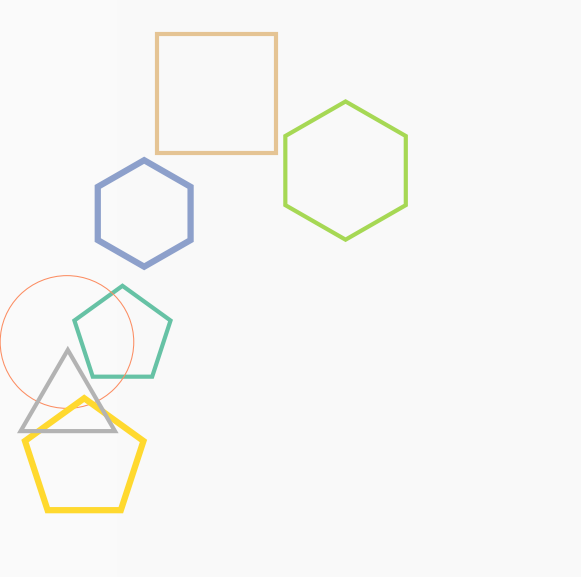[{"shape": "pentagon", "thickness": 2, "radius": 0.43, "center": [0.211, 0.417]}, {"shape": "circle", "thickness": 0.5, "radius": 0.57, "center": [0.115, 0.407]}, {"shape": "hexagon", "thickness": 3, "radius": 0.46, "center": [0.248, 0.63]}, {"shape": "hexagon", "thickness": 2, "radius": 0.6, "center": [0.595, 0.704]}, {"shape": "pentagon", "thickness": 3, "radius": 0.54, "center": [0.145, 0.202]}, {"shape": "square", "thickness": 2, "radius": 0.52, "center": [0.372, 0.838]}, {"shape": "triangle", "thickness": 2, "radius": 0.47, "center": [0.117, 0.299]}]